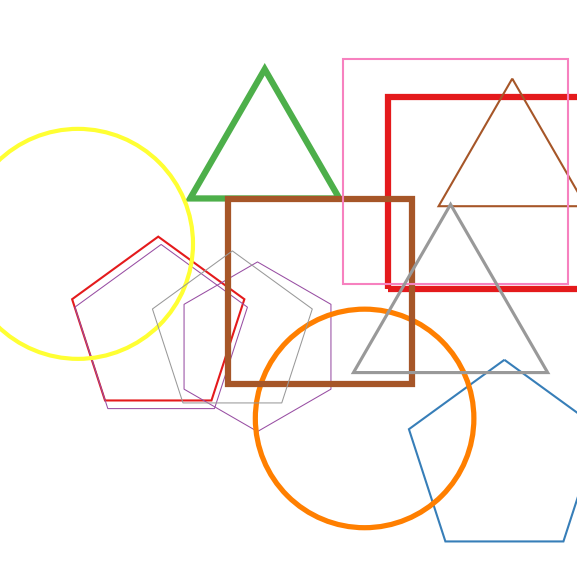[{"shape": "square", "thickness": 3, "radius": 0.83, "center": [0.839, 0.665]}, {"shape": "pentagon", "thickness": 1, "radius": 0.78, "center": [0.274, 0.433]}, {"shape": "pentagon", "thickness": 1, "radius": 0.87, "center": [0.873, 0.202]}, {"shape": "triangle", "thickness": 3, "radius": 0.75, "center": [0.458, 0.73]}, {"shape": "hexagon", "thickness": 0.5, "radius": 0.73, "center": [0.446, 0.399]}, {"shape": "pentagon", "thickness": 0.5, "radius": 0.79, "center": [0.279, 0.419]}, {"shape": "circle", "thickness": 2.5, "radius": 0.95, "center": [0.631, 0.275]}, {"shape": "circle", "thickness": 2, "radius": 1.0, "center": [0.135, 0.577]}, {"shape": "square", "thickness": 3, "radius": 0.8, "center": [0.554, 0.495]}, {"shape": "triangle", "thickness": 1, "radius": 0.74, "center": [0.887, 0.716]}, {"shape": "square", "thickness": 1, "radius": 0.97, "center": [0.789, 0.702]}, {"shape": "pentagon", "thickness": 0.5, "radius": 0.73, "center": [0.402, 0.419]}, {"shape": "triangle", "thickness": 1.5, "radius": 0.97, "center": [0.78, 0.451]}]